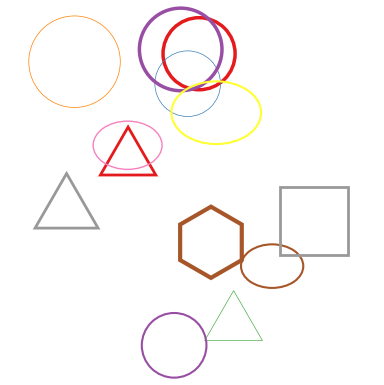[{"shape": "triangle", "thickness": 2, "radius": 0.42, "center": [0.333, 0.587]}, {"shape": "circle", "thickness": 2.5, "radius": 0.47, "center": [0.517, 0.86]}, {"shape": "circle", "thickness": 0.5, "radius": 0.43, "center": [0.487, 0.783]}, {"shape": "triangle", "thickness": 0.5, "radius": 0.43, "center": [0.607, 0.159]}, {"shape": "circle", "thickness": 2.5, "radius": 0.54, "center": [0.469, 0.872]}, {"shape": "circle", "thickness": 1.5, "radius": 0.42, "center": [0.452, 0.103]}, {"shape": "circle", "thickness": 0.5, "radius": 0.59, "center": [0.194, 0.84]}, {"shape": "oval", "thickness": 1.5, "radius": 0.58, "center": [0.562, 0.707]}, {"shape": "hexagon", "thickness": 3, "radius": 0.46, "center": [0.548, 0.371]}, {"shape": "oval", "thickness": 1.5, "radius": 0.4, "center": [0.707, 0.309]}, {"shape": "oval", "thickness": 1, "radius": 0.45, "center": [0.331, 0.623]}, {"shape": "square", "thickness": 2, "radius": 0.44, "center": [0.815, 0.426]}, {"shape": "triangle", "thickness": 2, "radius": 0.47, "center": [0.173, 0.455]}]